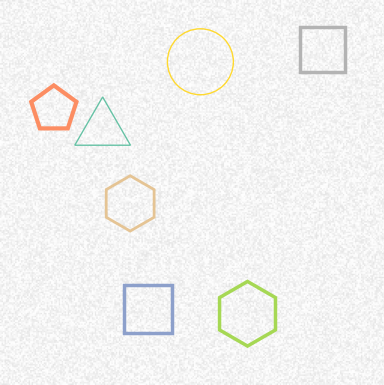[{"shape": "triangle", "thickness": 1, "radius": 0.42, "center": [0.267, 0.665]}, {"shape": "pentagon", "thickness": 3, "radius": 0.31, "center": [0.14, 0.716]}, {"shape": "square", "thickness": 2.5, "radius": 0.31, "center": [0.383, 0.198]}, {"shape": "hexagon", "thickness": 2.5, "radius": 0.42, "center": [0.643, 0.185]}, {"shape": "circle", "thickness": 1, "radius": 0.43, "center": [0.52, 0.84]}, {"shape": "hexagon", "thickness": 2, "radius": 0.36, "center": [0.338, 0.472]}, {"shape": "square", "thickness": 2.5, "radius": 0.29, "center": [0.838, 0.872]}]